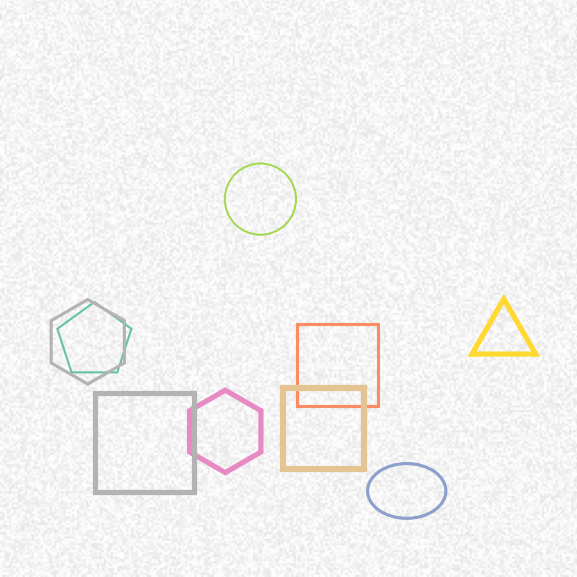[{"shape": "pentagon", "thickness": 1, "radius": 0.34, "center": [0.163, 0.409]}, {"shape": "square", "thickness": 1.5, "radius": 0.35, "center": [0.584, 0.367]}, {"shape": "oval", "thickness": 1.5, "radius": 0.34, "center": [0.704, 0.149]}, {"shape": "hexagon", "thickness": 2.5, "radius": 0.36, "center": [0.39, 0.252]}, {"shape": "circle", "thickness": 1, "radius": 0.31, "center": [0.451, 0.654]}, {"shape": "triangle", "thickness": 2.5, "radius": 0.32, "center": [0.872, 0.418]}, {"shape": "square", "thickness": 3, "radius": 0.35, "center": [0.56, 0.258]}, {"shape": "hexagon", "thickness": 1.5, "radius": 0.37, "center": [0.152, 0.407]}, {"shape": "square", "thickness": 2.5, "radius": 0.43, "center": [0.25, 0.233]}]